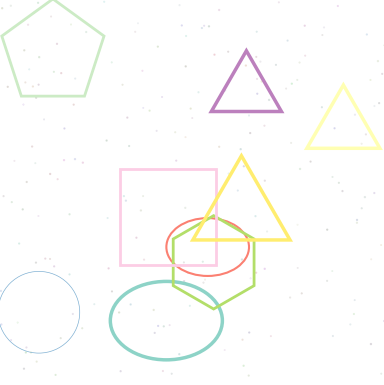[{"shape": "oval", "thickness": 2.5, "radius": 0.73, "center": [0.432, 0.167]}, {"shape": "triangle", "thickness": 2.5, "radius": 0.55, "center": [0.892, 0.67]}, {"shape": "oval", "thickness": 1.5, "radius": 0.54, "center": [0.539, 0.358]}, {"shape": "circle", "thickness": 0.5, "radius": 0.53, "center": [0.101, 0.189]}, {"shape": "hexagon", "thickness": 2, "radius": 0.61, "center": [0.555, 0.319]}, {"shape": "square", "thickness": 2, "radius": 0.62, "center": [0.436, 0.436]}, {"shape": "triangle", "thickness": 2.5, "radius": 0.53, "center": [0.64, 0.763]}, {"shape": "pentagon", "thickness": 2, "radius": 0.7, "center": [0.137, 0.863]}, {"shape": "triangle", "thickness": 2.5, "radius": 0.73, "center": [0.627, 0.45]}]